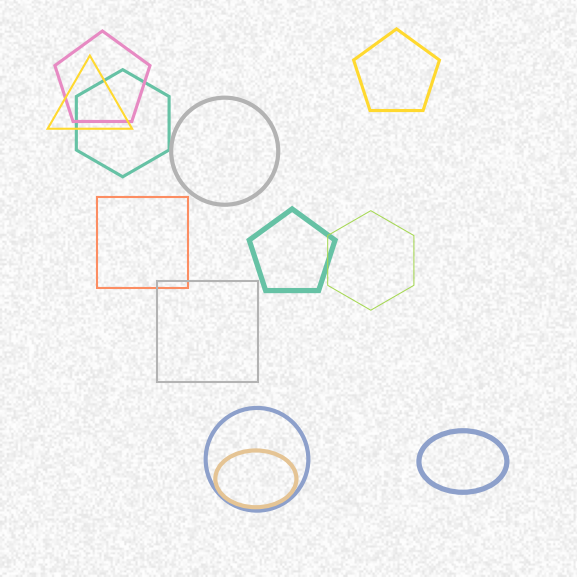[{"shape": "pentagon", "thickness": 2.5, "radius": 0.39, "center": [0.506, 0.559]}, {"shape": "hexagon", "thickness": 1.5, "radius": 0.46, "center": [0.212, 0.786]}, {"shape": "square", "thickness": 1, "radius": 0.39, "center": [0.247, 0.579]}, {"shape": "oval", "thickness": 2.5, "radius": 0.38, "center": [0.802, 0.2]}, {"shape": "circle", "thickness": 2, "radius": 0.44, "center": [0.445, 0.204]}, {"shape": "pentagon", "thickness": 1.5, "radius": 0.43, "center": [0.177, 0.859]}, {"shape": "hexagon", "thickness": 0.5, "radius": 0.43, "center": [0.642, 0.548]}, {"shape": "pentagon", "thickness": 1.5, "radius": 0.39, "center": [0.687, 0.871]}, {"shape": "triangle", "thickness": 1, "radius": 0.42, "center": [0.156, 0.818]}, {"shape": "oval", "thickness": 2, "radius": 0.35, "center": [0.443, 0.17]}, {"shape": "circle", "thickness": 2, "radius": 0.46, "center": [0.389, 0.737]}, {"shape": "square", "thickness": 1, "radius": 0.44, "center": [0.36, 0.424]}]